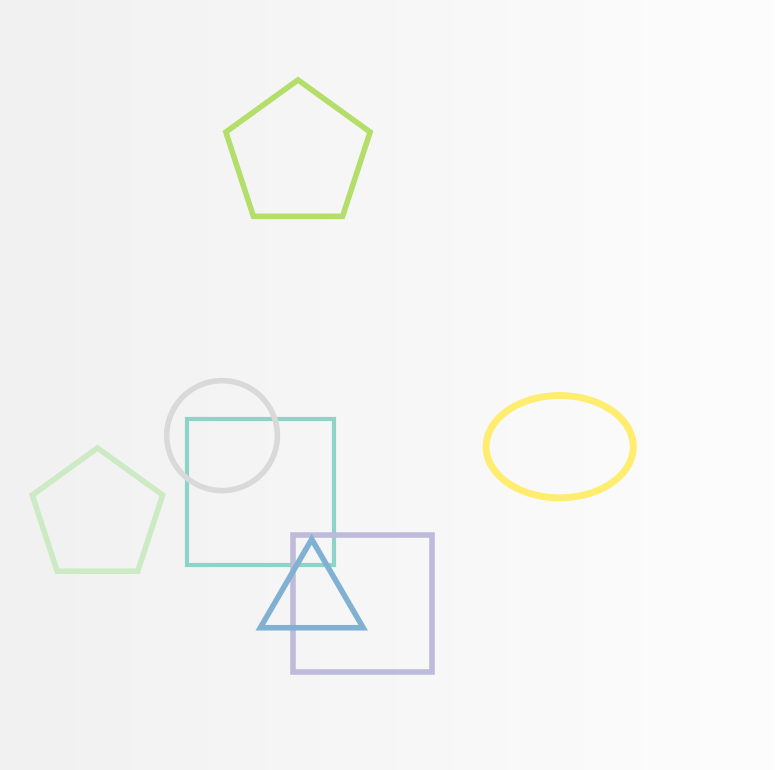[{"shape": "square", "thickness": 1.5, "radius": 0.47, "center": [0.336, 0.361]}, {"shape": "square", "thickness": 2, "radius": 0.45, "center": [0.468, 0.216]}, {"shape": "triangle", "thickness": 2, "radius": 0.38, "center": [0.402, 0.223]}, {"shape": "pentagon", "thickness": 2, "radius": 0.49, "center": [0.384, 0.798]}, {"shape": "circle", "thickness": 2, "radius": 0.36, "center": [0.287, 0.434]}, {"shape": "pentagon", "thickness": 2, "radius": 0.44, "center": [0.126, 0.33]}, {"shape": "oval", "thickness": 2.5, "radius": 0.47, "center": [0.722, 0.42]}]